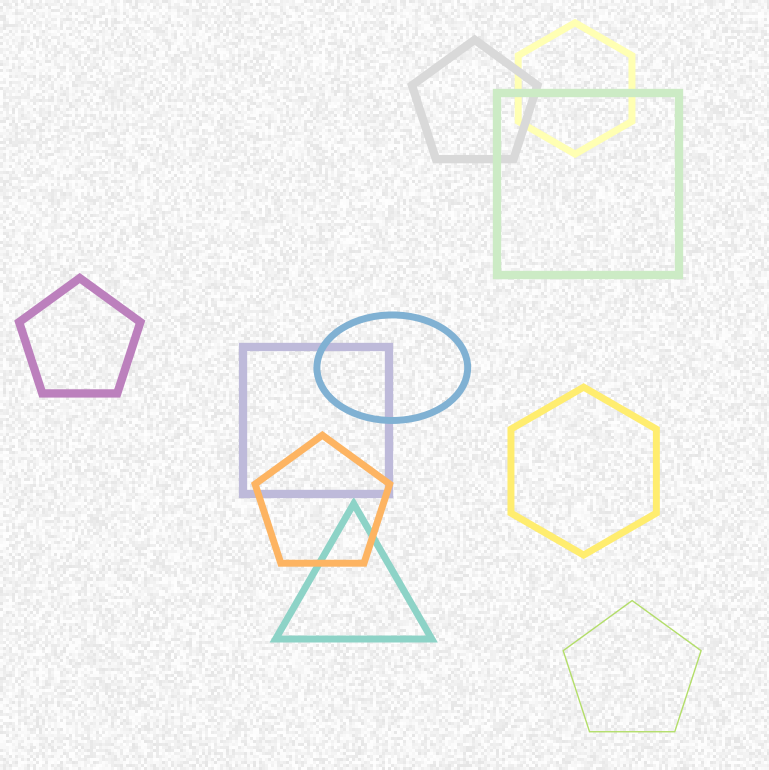[{"shape": "triangle", "thickness": 2.5, "radius": 0.59, "center": [0.459, 0.229]}, {"shape": "hexagon", "thickness": 2.5, "radius": 0.43, "center": [0.747, 0.885]}, {"shape": "square", "thickness": 3, "radius": 0.48, "center": [0.411, 0.454]}, {"shape": "oval", "thickness": 2.5, "radius": 0.49, "center": [0.509, 0.522]}, {"shape": "pentagon", "thickness": 2.5, "radius": 0.46, "center": [0.419, 0.343]}, {"shape": "pentagon", "thickness": 0.5, "radius": 0.47, "center": [0.821, 0.126]}, {"shape": "pentagon", "thickness": 3, "radius": 0.43, "center": [0.617, 0.863]}, {"shape": "pentagon", "thickness": 3, "radius": 0.41, "center": [0.104, 0.556]}, {"shape": "square", "thickness": 3, "radius": 0.59, "center": [0.763, 0.761]}, {"shape": "hexagon", "thickness": 2.5, "radius": 0.55, "center": [0.758, 0.388]}]